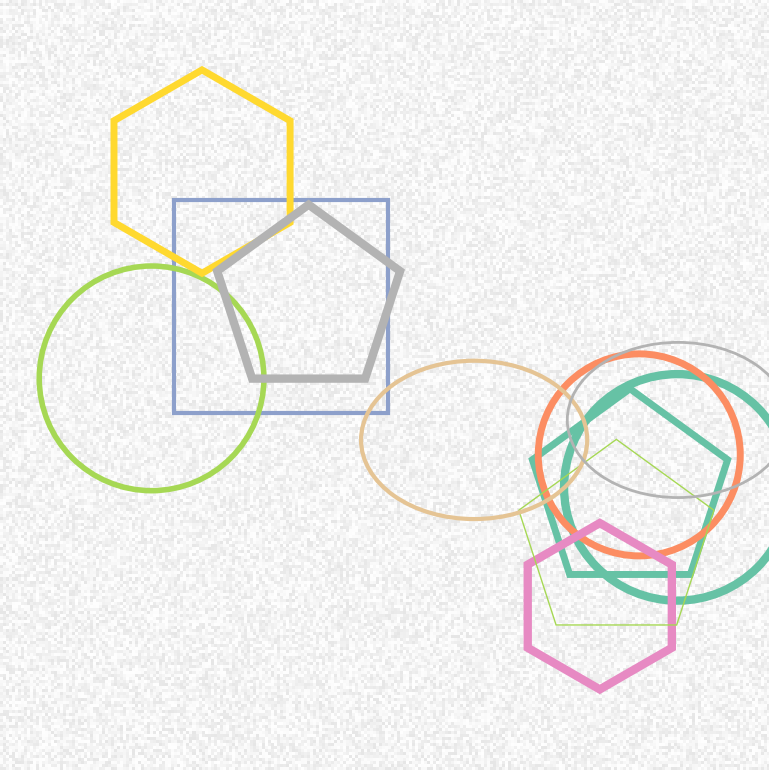[{"shape": "circle", "thickness": 3, "radius": 0.74, "center": [0.88, 0.367]}, {"shape": "pentagon", "thickness": 2.5, "radius": 0.67, "center": [0.818, 0.362]}, {"shape": "circle", "thickness": 2.5, "radius": 0.66, "center": [0.83, 0.409]}, {"shape": "square", "thickness": 1.5, "radius": 0.69, "center": [0.365, 0.602]}, {"shape": "hexagon", "thickness": 3, "radius": 0.54, "center": [0.779, 0.213]}, {"shape": "circle", "thickness": 2, "radius": 0.73, "center": [0.197, 0.509]}, {"shape": "pentagon", "thickness": 0.5, "radius": 0.67, "center": [0.8, 0.296]}, {"shape": "hexagon", "thickness": 2.5, "radius": 0.66, "center": [0.262, 0.777]}, {"shape": "oval", "thickness": 1.5, "radius": 0.73, "center": [0.616, 0.429]}, {"shape": "pentagon", "thickness": 3, "radius": 0.62, "center": [0.401, 0.609]}, {"shape": "oval", "thickness": 1, "radius": 0.72, "center": [0.881, 0.455]}]